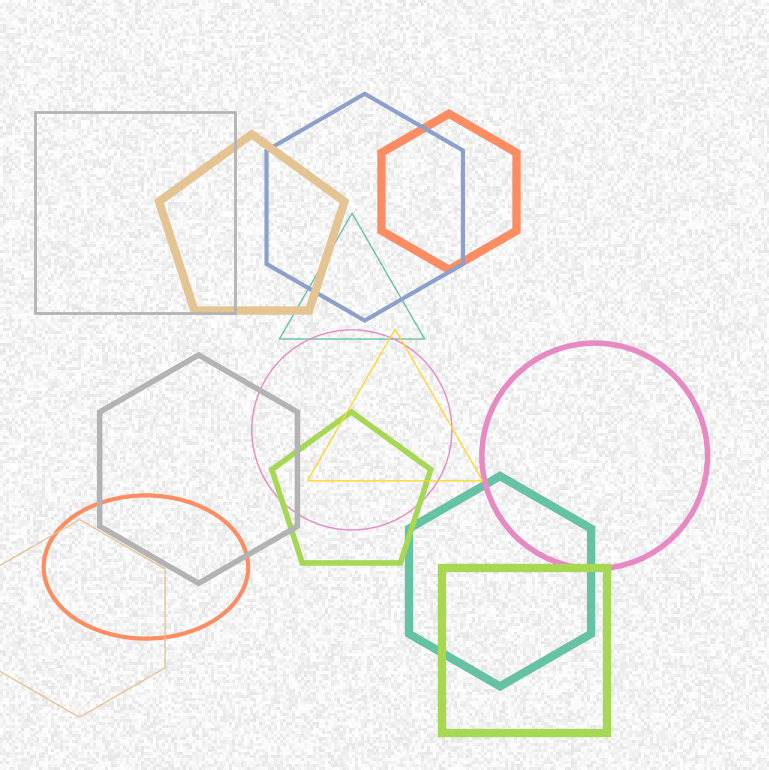[{"shape": "triangle", "thickness": 0.5, "radius": 0.54, "center": [0.457, 0.614]}, {"shape": "hexagon", "thickness": 3, "radius": 0.68, "center": [0.649, 0.245]}, {"shape": "hexagon", "thickness": 3, "radius": 0.51, "center": [0.583, 0.751]}, {"shape": "oval", "thickness": 1.5, "radius": 0.66, "center": [0.19, 0.264]}, {"shape": "hexagon", "thickness": 1.5, "radius": 0.74, "center": [0.474, 0.731]}, {"shape": "circle", "thickness": 0.5, "radius": 0.65, "center": [0.457, 0.442]}, {"shape": "circle", "thickness": 2, "radius": 0.73, "center": [0.772, 0.408]}, {"shape": "square", "thickness": 3, "radius": 0.54, "center": [0.681, 0.155]}, {"shape": "pentagon", "thickness": 2, "radius": 0.54, "center": [0.456, 0.357]}, {"shape": "triangle", "thickness": 0.5, "radius": 0.66, "center": [0.513, 0.441]}, {"shape": "hexagon", "thickness": 0.5, "radius": 0.64, "center": [0.103, 0.197]}, {"shape": "pentagon", "thickness": 3, "radius": 0.63, "center": [0.327, 0.699]}, {"shape": "hexagon", "thickness": 2, "radius": 0.74, "center": [0.258, 0.391]}, {"shape": "square", "thickness": 1, "radius": 0.65, "center": [0.175, 0.724]}]